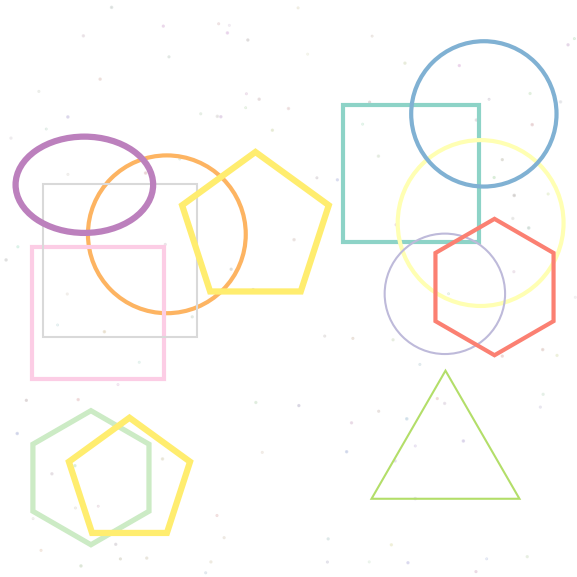[{"shape": "square", "thickness": 2, "radius": 0.59, "center": [0.712, 0.699]}, {"shape": "circle", "thickness": 2, "radius": 0.72, "center": [0.832, 0.613]}, {"shape": "circle", "thickness": 1, "radius": 0.52, "center": [0.77, 0.49]}, {"shape": "hexagon", "thickness": 2, "radius": 0.59, "center": [0.856, 0.502]}, {"shape": "circle", "thickness": 2, "radius": 0.63, "center": [0.838, 0.802]}, {"shape": "circle", "thickness": 2, "radius": 0.68, "center": [0.289, 0.593]}, {"shape": "triangle", "thickness": 1, "radius": 0.74, "center": [0.771, 0.209]}, {"shape": "square", "thickness": 2, "radius": 0.57, "center": [0.169, 0.457]}, {"shape": "square", "thickness": 1, "radius": 0.67, "center": [0.208, 0.548]}, {"shape": "oval", "thickness": 3, "radius": 0.6, "center": [0.146, 0.679]}, {"shape": "hexagon", "thickness": 2.5, "radius": 0.58, "center": [0.157, 0.172]}, {"shape": "pentagon", "thickness": 3, "radius": 0.67, "center": [0.442, 0.602]}, {"shape": "pentagon", "thickness": 3, "radius": 0.55, "center": [0.224, 0.165]}]